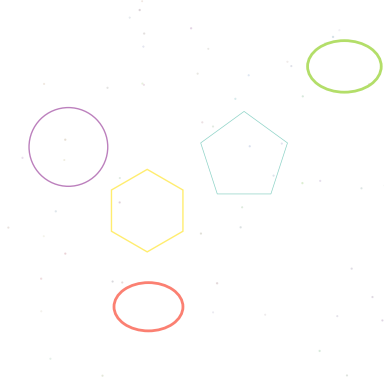[{"shape": "pentagon", "thickness": 0.5, "radius": 0.59, "center": [0.634, 0.592]}, {"shape": "oval", "thickness": 2, "radius": 0.45, "center": [0.386, 0.203]}, {"shape": "oval", "thickness": 2, "radius": 0.48, "center": [0.895, 0.828]}, {"shape": "circle", "thickness": 1, "radius": 0.51, "center": [0.178, 0.618]}, {"shape": "hexagon", "thickness": 1, "radius": 0.54, "center": [0.382, 0.453]}]